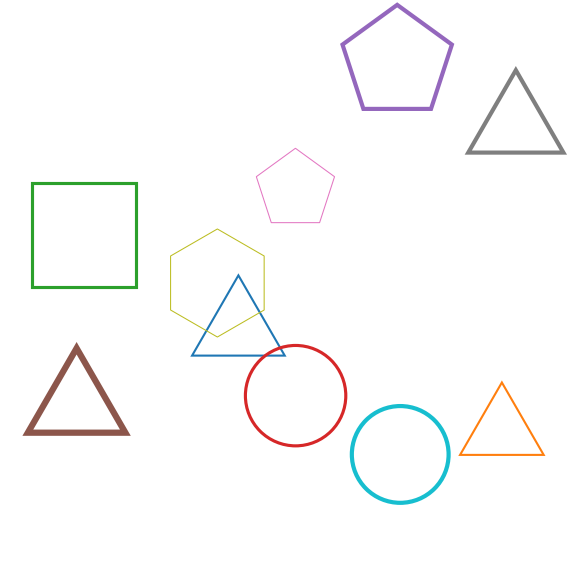[{"shape": "triangle", "thickness": 1, "radius": 0.46, "center": [0.413, 0.43]}, {"shape": "triangle", "thickness": 1, "radius": 0.42, "center": [0.869, 0.253]}, {"shape": "square", "thickness": 1.5, "radius": 0.45, "center": [0.146, 0.593]}, {"shape": "circle", "thickness": 1.5, "radius": 0.43, "center": [0.512, 0.314]}, {"shape": "pentagon", "thickness": 2, "radius": 0.5, "center": [0.688, 0.891]}, {"shape": "triangle", "thickness": 3, "radius": 0.49, "center": [0.133, 0.299]}, {"shape": "pentagon", "thickness": 0.5, "radius": 0.36, "center": [0.512, 0.671]}, {"shape": "triangle", "thickness": 2, "radius": 0.48, "center": [0.893, 0.782]}, {"shape": "hexagon", "thickness": 0.5, "radius": 0.47, "center": [0.376, 0.509]}, {"shape": "circle", "thickness": 2, "radius": 0.42, "center": [0.693, 0.212]}]